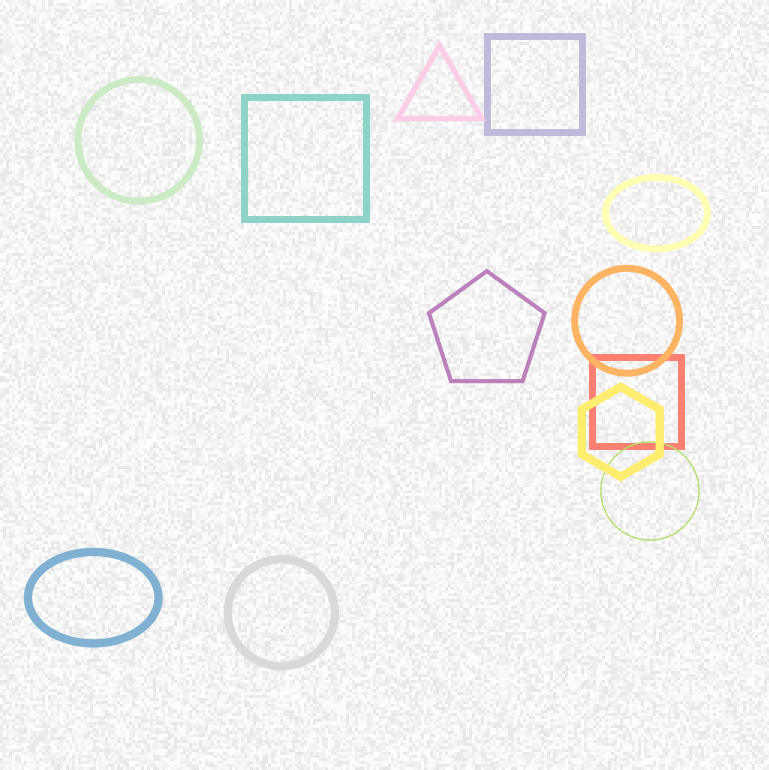[{"shape": "square", "thickness": 2.5, "radius": 0.4, "center": [0.396, 0.795]}, {"shape": "oval", "thickness": 2.5, "radius": 0.33, "center": [0.853, 0.723]}, {"shape": "square", "thickness": 2.5, "radius": 0.31, "center": [0.694, 0.891]}, {"shape": "square", "thickness": 2.5, "radius": 0.29, "center": [0.826, 0.478]}, {"shape": "oval", "thickness": 3, "radius": 0.42, "center": [0.121, 0.224]}, {"shape": "circle", "thickness": 2.5, "radius": 0.34, "center": [0.814, 0.583]}, {"shape": "circle", "thickness": 0.5, "radius": 0.32, "center": [0.844, 0.362]}, {"shape": "triangle", "thickness": 2, "radius": 0.32, "center": [0.571, 0.878]}, {"shape": "circle", "thickness": 3, "radius": 0.35, "center": [0.365, 0.204]}, {"shape": "pentagon", "thickness": 1.5, "radius": 0.4, "center": [0.632, 0.569]}, {"shape": "circle", "thickness": 2.5, "radius": 0.4, "center": [0.18, 0.818]}, {"shape": "hexagon", "thickness": 3, "radius": 0.29, "center": [0.806, 0.439]}]